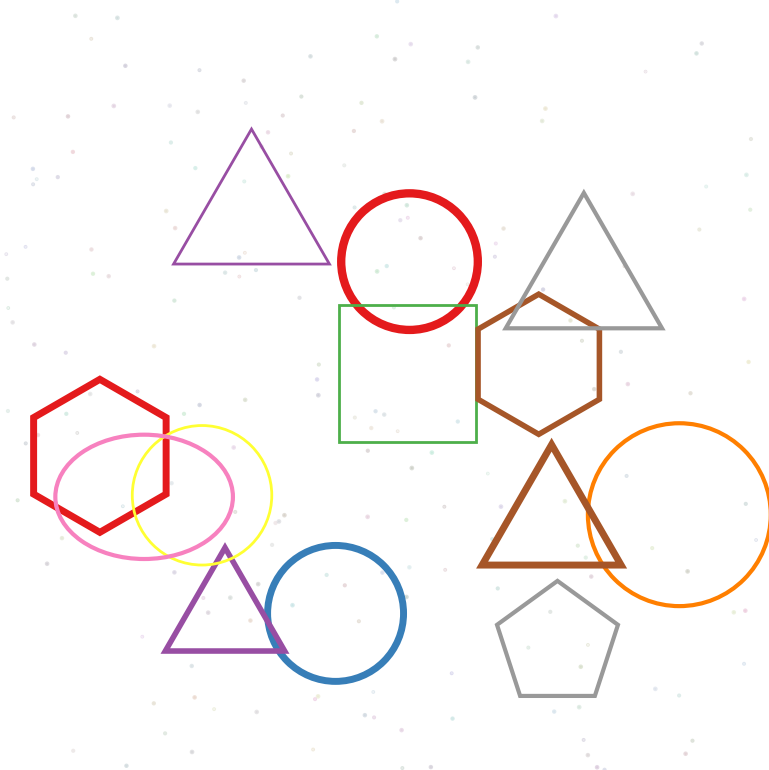[{"shape": "circle", "thickness": 3, "radius": 0.44, "center": [0.532, 0.66]}, {"shape": "hexagon", "thickness": 2.5, "radius": 0.5, "center": [0.13, 0.408]}, {"shape": "circle", "thickness": 2.5, "radius": 0.44, "center": [0.436, 0.203]}, {"shape": "square", "thickness": 1, "radius": 0.45, "center": [0.529, 0.515]}, {"shape": "triangle", "thickness": 1, "radius": 0.58, "center": [0.327, 0.716]}, {"shape": "triangle", "thickness": 2, "radius": 0.45, "center": [0.292, 0.199]}, {"shape": "circle", "thickness": 1.5, "radius": 0.59, "center": [0.882, 0.332]}, {"shape": "circle", "thickness": 1, "radius": 0.45, "center": [0.262, 0.357]}, {"shape": "hexagon", "thickness": 2, "radius": 0.45, "center": [0.7, 0.527]}, {"shape": "triangle", "thickness": 2.5, "radius": 0.52, "center": [0.716, 0.318]}, {"shape": "oval", "thickness": 1.5, "radius": 0.58, "center": [0.187, 0.355]}, {"shape": "pentagon", "thickness": 1.5, "radius": 0.41, "center": [0.724, 0.163]}, {"shape": "triangle", "thickness": 1.5, "radius": 0.59, "center": [0.758, 0.632]}]